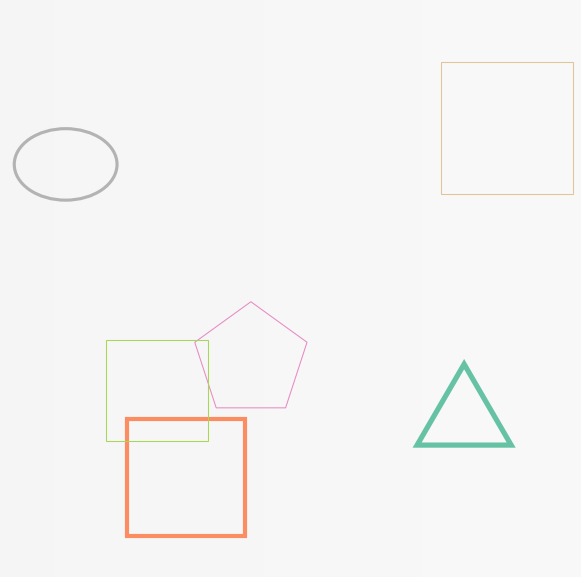[{"shape": "triangle", "thickness": 2.5, "radius": 0.47, "center": [0.799, 0.275]}, {"shape": "square", "thickness": 2, "radius": 0.51, "center": [0.32, 0.172]}, {"shape": "pentagon", "thickness": 0.5, "radius": 0.51, "center": [0.432, 0.375]}, {"shape": "square", "thickness": 0.5, "radius": 0.44, "center": [0.27, 0.323]}, {"shape": "square", "thickness": 0.5, "radius": 0.57, "center": [0.873, 0.777]}, {"shape": "oval", "thickness": 1.5, "radius": 0.44, "center": [0.113, 0.714]}]